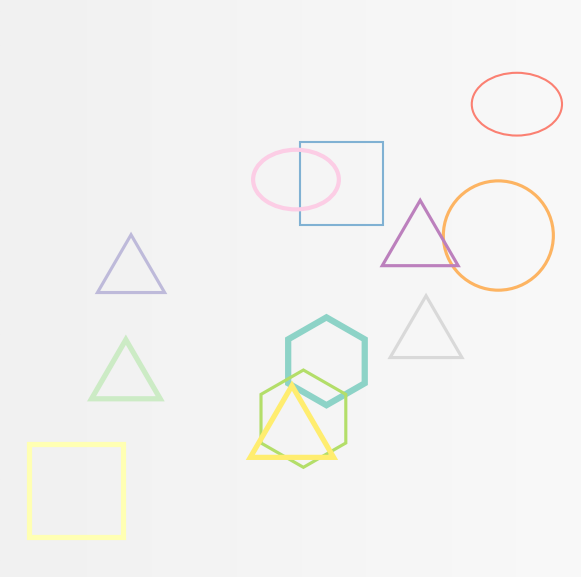[{"shape": "hexagon", "thickness": 3, "radius": 0.38, "center": [0.562, 0.374]}, {"shape": "square", "thickness": 2.5, "radius": 0.4, "center": [0.131, 0.15]}, {"shape": "triangle", "thickness": 1.5, "radius": 0.33, "center": [0.225, 0.526]}, {"shape": "oval", "thickness": 1, "radius": 0.39, "center": [0.889, 0.819]}, {"shape": "square", "thickness": 1, "radius": 0.36, "center": [0.587, 0.681]}, {"shape": "circle", "thickness": 1.5, "radius": 0.47, "center": [0.857, 0.591]}, {"shape": "hexagon", "thickness": 1.5, "radius": 0.42, "center": [0.522, 0.274]}, {"shape": "oval", "thickness": 2, "radius": 0.37, "center": [0.509, 0.688]}, {"shape": "triangle", "thickness": 1.5, "radius": 0.36, "center": [0.733, 0.416]}, {"shape": "triangle", "thickness": 1.5, "radius": 0.38, "center": [0.723, 0.577]}, {"shape": "triangle", "thickness": 2.5, "radius": 0.34, "center": [0.217, 0.343]}, {"shape": "triangle", "thickness": 2.5, "radius": 0.41, "center": [0.502, 0.249]}]